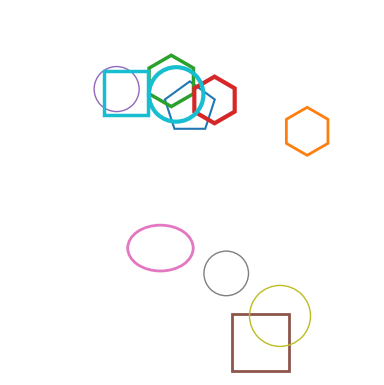[{"shape": "pentagon", "thickness": 1.5, "radius": 0.34, "center": [0.493, 0.721]}, {"shape": "hexagon", "thickness": 2, "radius": 0.31, "center": [0.798, 0.659]}, {"shape": "hexagon", "thickness": 2.5, "radius": 0.33, "center": [0.445, 0.79]}, {"shape": "hexagon", "thickness": 3, "radius": 0.3, "center": [0.557, 0.74]}, {"shape": "circle", "thickness": 1, "radius": 0.29, "center": [0.303, 0.769]}, {"shape": "square", "thickness": 2, "radius": 0.37, "center": [0.675, 0.111]}, {"shape": "oval", "thickness": 2, "radius": 0.43, "center": [0.417, 0.356]}, {"shape": "circle", "thickness": 1, "radius": 0.29, "center": [0.588, 0.29]}, {"shape": "circle", "thickness": 1, "radius": 0.4, "center": [0.727, 0.179]}, {"shape": "square", "thickness": 2.5, "radius": 0.29, "center": [0.327, 0.758]}, {"shape": "circle", "thickness": 3, "radius": 0.35, "center": [0.458, 0.755]}]